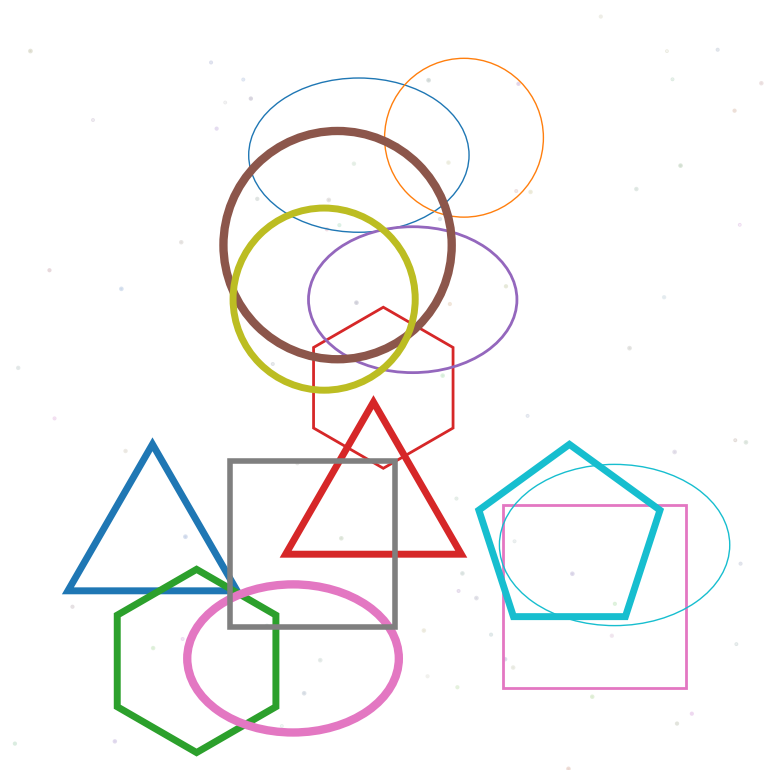[{"shape": "triangle", "thickness": 2.5, "radius": 0.63, "center": [0.198, 0.296]}, {"shape": "oval", "thickness": 0.5, "radius": 0.72, "center": [0.466, 0.799]}, {"shape": "circle", "thickness": 0.5, "radius": 0.52, "center": [0.603, 0.821]}, {"shape": "hexagon", "thickness": 2.5, "radius": 0.59, "center": [0.255, 0.142]}, {"shape": "triangle", "thickness": 2.5, "radius": 0.66, "center": [0.485, 0.346]}, {"shape": "hexagon", "thickness": 1, "radius": 0.52, "center": [0.498, 0.496]}, {"shape": "oval", "thickness": 1, "radius": 0.68, "center": [0.536, 0.611]}, {"shape": "circle", "thickness": 3, "radius": 0.74, "center": [0.438, 0.682]}, {"shape": "square", "thickness": 1, "radius": 0.6, "center": [0.772, 0.226]}, {"shape": "oval", "thickness": 3, "radius": 0.69, "center": [0.381, 0.145]}, {"shape": "square", "thickness": 2, "radius": 0.54, "center": [0.406, 0.294]}, {"shape": "circle", "thickness": 2.5, "radius": 0.59, "center": [0.421, 0.612]}, {"shape": "oval", "thickness": 0.5, "radius": 0.75, "center": [0.798, 0.292]}, {"shape": "pentagon", "thickness": 2.5, "radius": 0.62, "center": [0.74, 0.299]}]